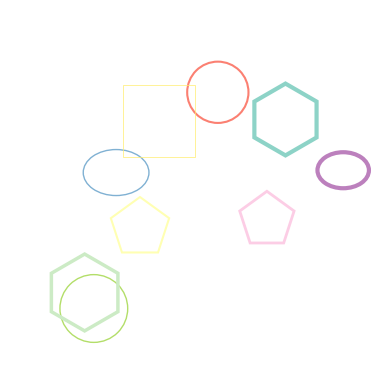[{"shape": "hexagon", "thickness": 3, "radius": 0.47, "center": [0.741, 0.69]}, {"shape": "pentagon", "thickness": 1.5, "radius": 0.4, "center": [0.364, 0.409]}, {"shape": "circle", "thickness": 1.5, "radius": 0.4, "center": [0.566, 0.76]}, {"shape": "oval", "thickness": 1, "radius": 0.43, "center": [0.302, 0.552]}, {"shape": "circle", "thickness": 1, "radius": 0.44, "center": [0.244, 0.199]}, {"shape": "pentagon", "thickness": 2, "radius": 0.37, "center": [0.693, 0.429]}, {"shape": "oval", "thickness": 3, "radius": 0.33, "center": [0.891, 0.558]}, {"shape": "hexagon", "thickness": 2.5, "radius": 0.5, "center": [0.22, 0.24]}, {"shape": "square", "thickness": 0.5, "radius": 0.47, "center": [0.413, 0.686]}]